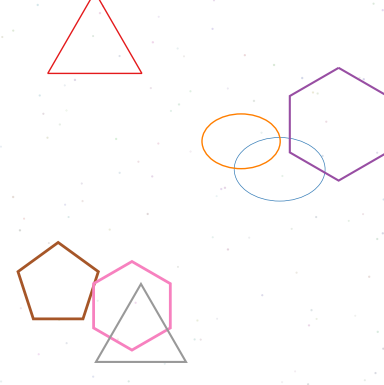[{"shape": "triangle", "thickness": 1, "radius": 0.71, "center": [0.246, 0.88]}, {"shape": "oval", "thickness": 0.5, "radius": 0.59, "center": [0.726, 0.56]}, {"shape": "hexagon", "thickness": 1.5, "radius": 0.73, "center": [0.88, 0.677]}, {"shape": "oval", "thickness": 1, "radius": 0.51, "center": [0.626, 0.633]}, {"shape": "pentagon", "thickness": 2, "radius": 0.55, "center": [0.151, 0.261]}, {"shape": "hexagon", "thickness": 2, "radius": 0.58, "center": [0.343, 0.206]}, {"shape": "triangle", "thickness": 1.5, "radius": 0.68, "center": [0.366, 0.127]}]